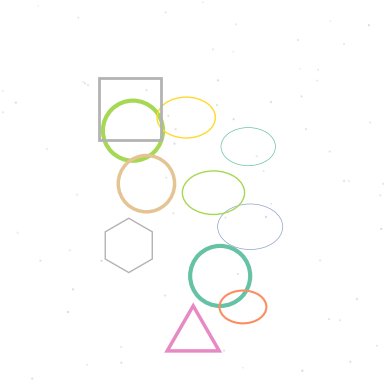[{"shape": "oval", "thickness": 0.5, "radius": 0.35, "center": [0.645, 0.619]}, {"shape": "circle", "thickness": 3, "radius": 0.39, "center": [0.572, 0.283]}, {"shape": "oval", "thickness": 1.5, "radius": 0.3, "center": [0.631, 0.203]}, {"shape": "oval", "thickness": 0.5, "radius": 0.42, "center": [0.65, 0.411]}, {"shape": "triangle", "thickness": 2.5, "radius": 0.39, "center": [0.502, 0.128]}, {"shape": "circle", "thickness": 3, "radius": 0.39, "center": [0.345, 0.661]}, {"shape": "oval", "thickness": 1, "radius": 0.4, "center": [0.554, 0.499]}, {"shape": "oval", "thickness": 1, "radius": 0.38, "center": [0.484, 0.695]}, {"shape": "circle", "thickness": 2.5, "radius": 0.37, "center": [0.38, 0.523]}, {"shape": "hexagon", "thickness": 1, "radius": 0.35, "center": [0.334, 0.363]}, {"shape": "square", "thickness": 2, "radius": 0.41, "center": [0.338, 0.717]}]